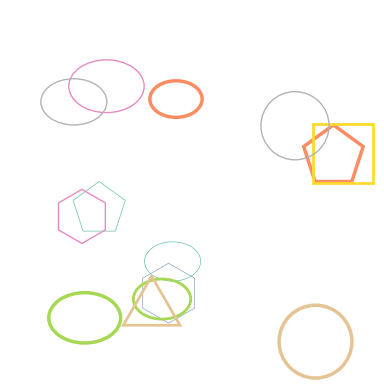[{"shape": "pentagon", "thickness": 0.5, "radius": 0.36, "center": [0.258, 0.457]}, {"shape": "oval", "thickness": 0.5, "radius": 0.36, "center": [0.448, 0.321]}, {"shape": "oval", "thickness": 2.5, "radius": 0.34, "center": [0.457, 0.743]}, {"shape": "pentagon", "thickness": 2.5, "radius": 0.41, "center": [0.866, 0.594]}, {"shape": "hexagon", "thickness": 0.5, "radius": 0.39, "center": [0.438, 0.239]}, {"shape": "oval", "thickness": 1, "radius": 0.49, "center": [0.277, 0.776]}, {"shape": "hexagon", "thickness": 1, "radius": 0.35, "center": [0.213, 0.438]}, {"shape": "oval", "thickness": 2.5, "radius": 0.47, "center": [0.22, 0.174]}, {"shape": "oval", "thickness": 2, "radius": 0.37, "center": [0.421, 0.223]}, {"shape": "square", "thickness": 2, "radius": 0.39, "center": [0.891, 0.601]}, {"shape": "triangle", "thickness": 2, "radius": 0.43, "center": [0.394, 0.198]}, {"shape": "circle", "thickness": 2.5, "radius": 0.47, "center": [0.82, 0.113]}, {"shape": "oval", "thickness": 1, "radius": 0.43, "center": [0.192, 0.735]}, {"shape": "circle", "thickness": 1, "radius": 0.44, "center": [0.766, 0.673]}]